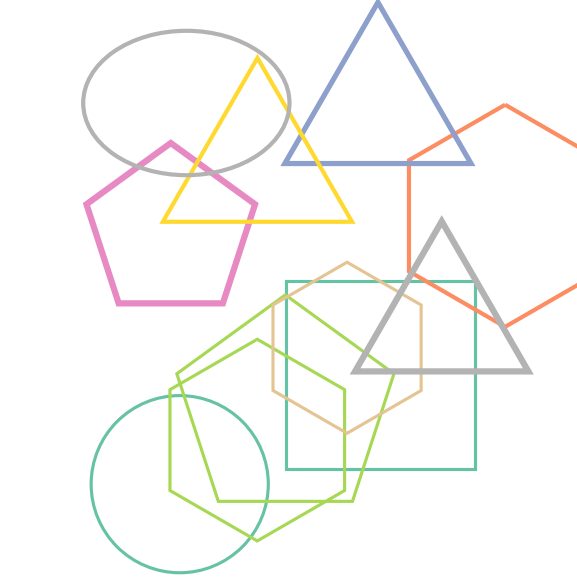[{"shape": "circle", "thickness": 1.5, "radius": 0.77, "center": [0.311, 0.161]}, {"shape": "square", "thickness": 1.5, "radius": 0.82, "center": [0.659, 0.35]}, {"shape": "hexagon", "thickness": 2, "radius": 0.96, "center": [0.875, 0.625]}, {"shape": "triangle", "thickness": 2.5, "radius": 0.93, "center": [0.654, 0.809]}, {"shape": "pentagon", "thickness": 3, "radius": 0.77, "center": [0.296, 0.598]}, {"shape": "hexagon", "thickness": 1.5, "radius": 0.87, "center": [0.446, 0.237]}, {"shape": "pentagon", "thickness": 1.5, "radius": 0.99, "center": [0.494, 0.291]}, {"shape": "triangle", "thickness": 2, "radius": 0.95, "center": [0.446, 0.71]}, {"shape": "hexagon", "thickness": 1.5, "radius": 0.74, "center": [0.601, 0.397]}, {"shape": "oval", "thickness": 2, "radius": 0.89, "center": [0.323, 0.821]}, {"shape": "triangle", "thickness": 3, "radius": 0.87, "center": [0.765, 0.443]}]